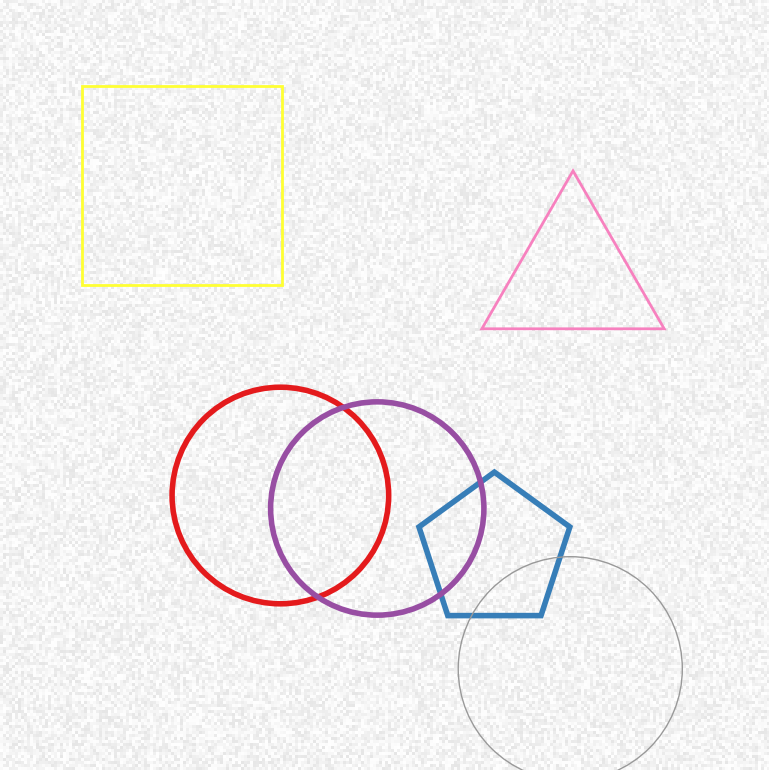[{"shape": "circle", "thickness": 2, "radius": 0.7, "center": [0.364, 0.356]}, {"shape": "pentagon", "thickness": 2, "radius": 0.51, "center": [0.642, 0.284]}, {"shape": "circle", "thickness": 2, "radius": 0.69, "center": [0.49, 0.34]}, {"shape": "square", "thickness": 1, "radius": 0.65, "center": [0.237, 0.759]}, {"shape": "triangle", "thickness": 1, "radius": 0.68, "center": [0.744, 0.641]}, {"shape": "circle", "thickness": 0.5, "radius": 0.73, "center": [0.741, 0.131]}]